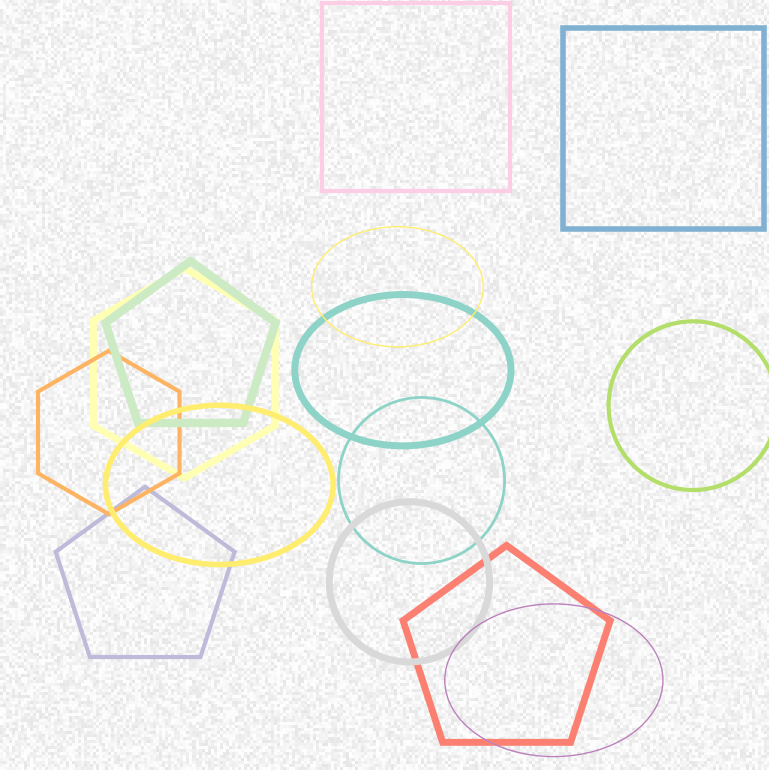[{"shape": "circle", "thickness": 1, "radius": 0.54, "center": [0.548, 0.376]}, {"shape": "oval", "thickness": 2.5, "radius": 0.7, "center": [0.523, 0.519]}, {"shape": "hexagon", "thickness": 2.5, "radius": 0.68, "center": [0.239, 0.515]}, {"shape": "pentagon", "thickness": 1.5, "radius": 0.61, "center": [0.188, 0.246]}, {"shape": "pentagon", "thickness": 2.5, "radius": 0.71, "center": [0.658, 0.15]}, {"shape": "square", "thickness": 2, "radius": 0.65, "center": [0.862, 0.833]}, {"shape": "hexagon", "thickness": 1.5, "radius": 0.53, "center": [0.141, 0.438]}, {"shape": "circle", "thickness": 1.5, "radius": 0.55, "center": [0.9, 0.473]}, {"shape": "square", "thickness": 1.5, "radius": 0.61, "center": [0.541, 0.874]}, {"shape": "circle", "thickness": 2.5, "radius": 0.52, "center": [0.532, 0.244]}, {"shape": "oval", "thickness": 0.5, "radius": 0.71, "center": [0.719, 0.117]}, {"shape": "pentagon", "thickness": 3, "radius": 0.58, "center": [0.248, 0.545]}, {"shape": "oval", "thickness": 2, "radius": 0.74, "center": [0.285, 0.37]}, {"shape": "oval", "thickness": 0.5, "radius": 0.56, "center": [0.516, 0.628]}]